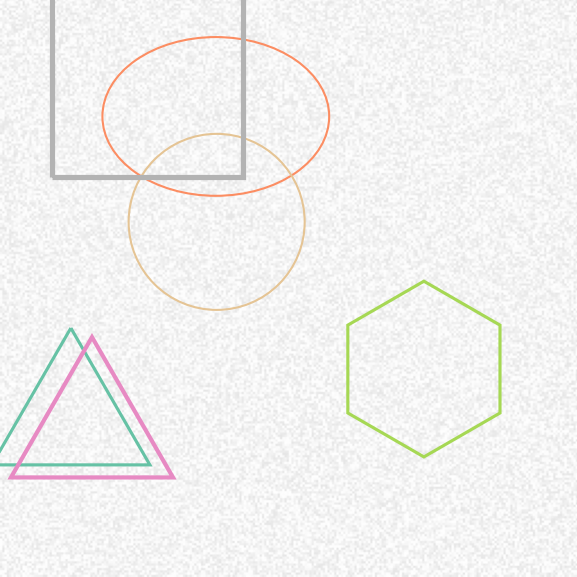[{"shape": "triangle", "thickness": 1.5, "radius": 0.79, "center": [0.123, 0.273]}, {"shape": "oval", "thickness": 1, "radius": 0.98, "center": [0.374, 0.798]}, {"shape": "triangle", "thickness": 2, "radius": 0.81, "center": [0.159, 0.253]}, {"shape": "hexagon", "thickness": 1.5, "radius": 0.76, "center": [0.734, 0.36]}, {"shape": "circle", "thickness": 1, "radius": 0.76, "center": [0.375, 0.615]}, {"shape": "square", "thickness": 2.5, "radius": 0.83, "center": [0.256, 0.859]}]